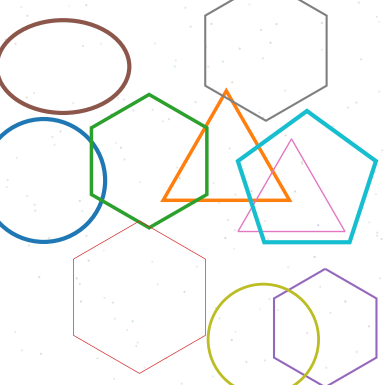[{"shape": "circle", "thickness": 3, "radius": 0.8, "center": [0.114, 0.531]}, {"shape": "triangle", "thickness": 2.5, "radius": 0.95, "center": [0.588, 0.574]}, {"shape": "hexagon", "thickness": 2.5, "radius": 0.87, "center": [0.387, 0.581]}, {"shape": "hexagon", "thickness": 0.5, "radius": 0.99, "center": [0.362, 0.228]}, {"shape": "hexagon", "thickness": 1.5, "radius": 0.77, "center": [0.845, 0.148]}, {"shape": "oval", "thickness": 3, "radius": 0.86, "center": [0.164, 0.827]}, {"shape": "triangle", "thickness": 1, "radius": 0.8, "center": [0.757, 0.479]}, {"shape": "hexagon", "thickness": 1.5, "radius": 0.91, "center": [0.691, 0.868]}, {"shape": "circle", "thickness": 2, "radius": 0.72, "center": [0.684, 0.118]}, {"shape": "pentagon", "thickness": 3, "radius": 0.94, "center": [0.797, 0.523]}]